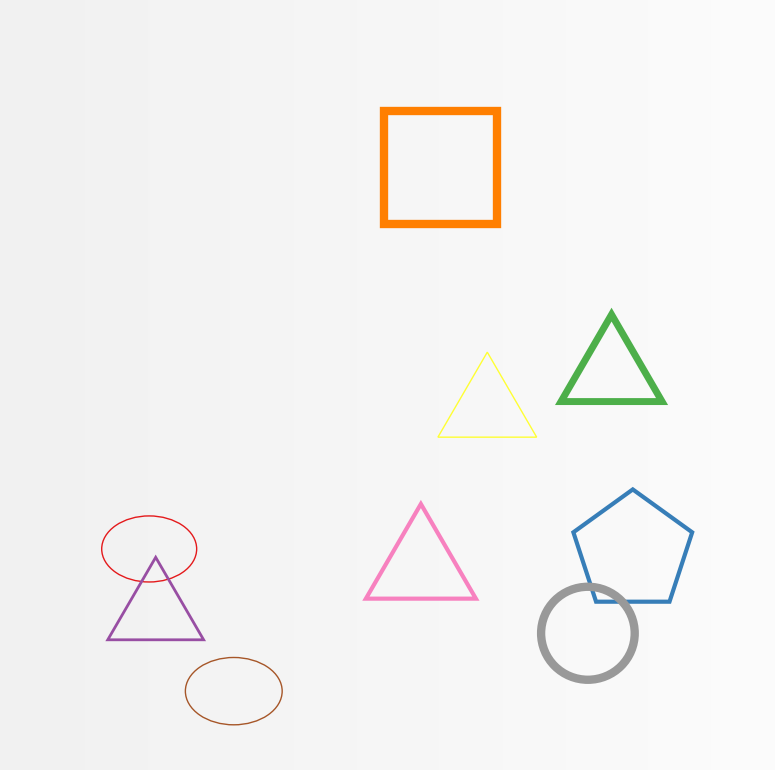[{"shape": "oval", "thickness": 0.5, "radius": 0.31, "center": [0.192, 0.287]}, {"shape": "pentagon", "thickness": 1.5, "radius": 0.4, "center": [0.816, 0.284]}, {"shape": "triangle", "thickness": 2.5, "radius": 0.38, "center": [0.789, 0.516]}, {"shape": "triangle", "thickness": 1, "radius": 0.36, "center": [0.201, 0.205]}, {"shape": "square", "thickness": 3, "radius": 0.37, "center": [0.569, 0.782]}, {"shape": "triangle", "thickness": 0.5, "radius": 0.37, "center": [0.629, 0.469]}, {"shape": "oval", "thickness": 0.5, "radius": 0.31, "center": [0.302, 0.102]}, {"shape": "triangle", "thickness": 1.5, "radius": 0.41, "center": [0.543, 0.264]}, {"shape": "circle", "thickness": 3, "radius": 0.3, "center": [0.759, 0.178]}]